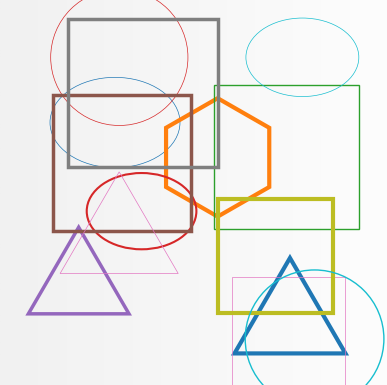[{"shape": "oval", "thickness": 0.5, "radius": 0.84, "center": [0.297, 0.682]}, {"shape": "triangle", "thickness": 3, "radius": 0.83, "center": [0.748, 0.165]}, {"shape": "hexagon", "thickness": 3, "radius": 0.77, "center": [0.562, 0.591]}, {"shape": "square", "thickness": 1, "radius": 0.93, "center": [0.74, 0.592]}, {"shape": "oval", "thickness": 1.5, "radius": 0.71, "center": [0.365, 0.452]}, {"shape": "circle", "thickness": 0.5, "radius": 0.89, "center": [0.308, 0.851]}, {"shape": "triangle", "thickness": 2.5, "radius": 0.75, "center": [0.203, 0.26]}, {"shape": "square", "thickness": 2.5, "radius": 0.89, "center": [0.315, 0.576]}, {"shape": "triangle", "thickness": 0.5, "radius": 0.88, "center": [0.308, 0.378]}, {"shape": "square", "thickness": 0.5, "radius": 0.73, "center": [0.744, 0.134]}, {"shape": "square", "thickness": 2.5, "radius": 0.97, "center": [0.369, 0.758]}, {"shape": "square", "thickness": 3, "radius": 0.74, "center": [0.71, 0.335]}, {"shape": "oval", "thickness": 0.5, "radius": 0.73, "center": [0.78, 0.851]}, {"shape": "circle", "thickness": 1, "radius": 0.89, "center": [0.812, 0.12]}]